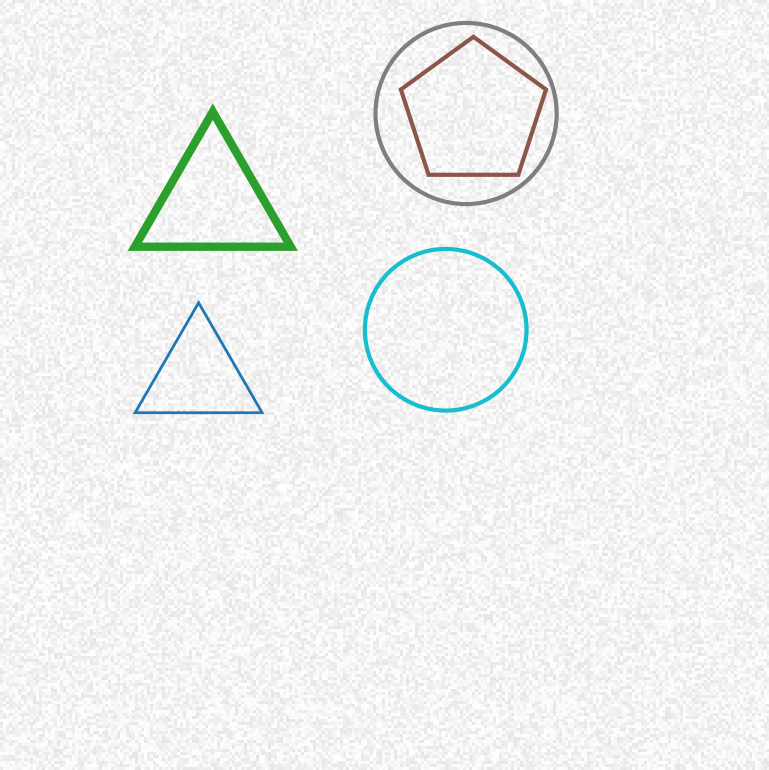[{"shape": "triangle", "thickness": 1, "radius": 0.48, "center": [0.258, 0.512]}, {"shape": "triangle", "thickness": 3, "radius": 0.58, "center": [0.276, 0.738]}, {"shape": "pentagon", "thickness": 1.5, "radius": 0.5, "center": [0.615, 0.853]}, {"shape": "circle", "thickness": 1.5, "radius": 0.59, "center": [0.605, 0.853]}, {"shape": "circle", "thickness": 1.5, "radius": 0.52, "center": [0.579, 0.572]}]